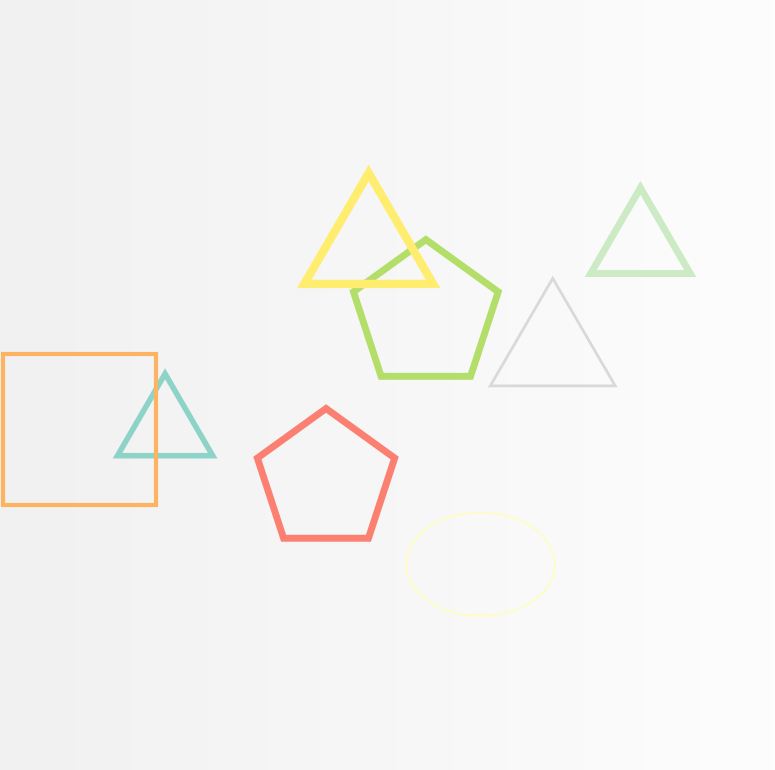[{"shape": "triangle", "thickness": 2, "radius": 0.35, "center": [0.213, 0.444]}, {"shape": "oval", "thickness": 0.5, "radius": 0.48, "center": [0.62, 0.267]}, {"shape": "pentagon", "thickness": 2.5, "radius": 0.47, "center": [0.421, 0.376]}, {"shape": "square", "thickness": 1.5, "radius": 0.49, "center": [0.103, 0.442]}, {"shape": "pentagon", "thickness": 2.5, "radius": 0.49, "center": [0.549, 0.591]}, {"shape": "triangle", "thickness": 1, "radius": 0.47, "center": [0.713, 0.545]}, {"shape": "triangle", "thickness": 2.5, "radius": 0.37, "center": [0.826, 0.682]}, {"shape": "triangle", "thickness": 3, "radius": 0.48, "center": [0.476, 0.679]}]